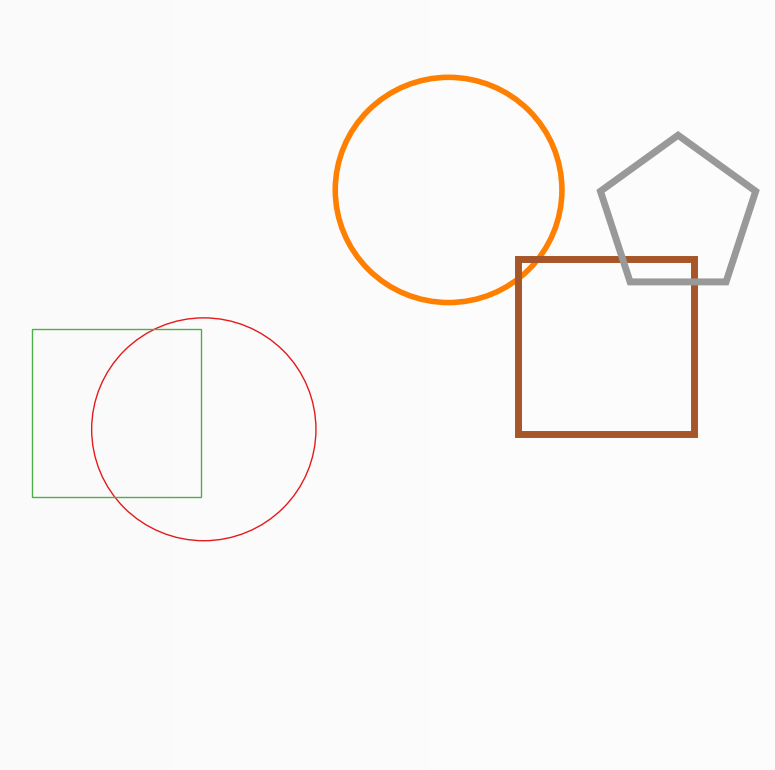[{"shape": "circle", "thickness": 0.5, "radius": 0.72, "center": [0.263, 0.442]}, {"shape": "square", "thickness": 0.5, "radius": 0.55, "center": [0.15, 0.464]}, {"shape": "circle", "thickness": 2, "radius": 0.73, "center": [0.579, 0.753]}, {"shape": "square", "thickness": 2.5, "radius": 0.57, "center": [0.782, 0.55]}, {"shape": "pentagon", "thickness": 2.5, "radius": 0.53, "center": [0.875, 0.719]}]